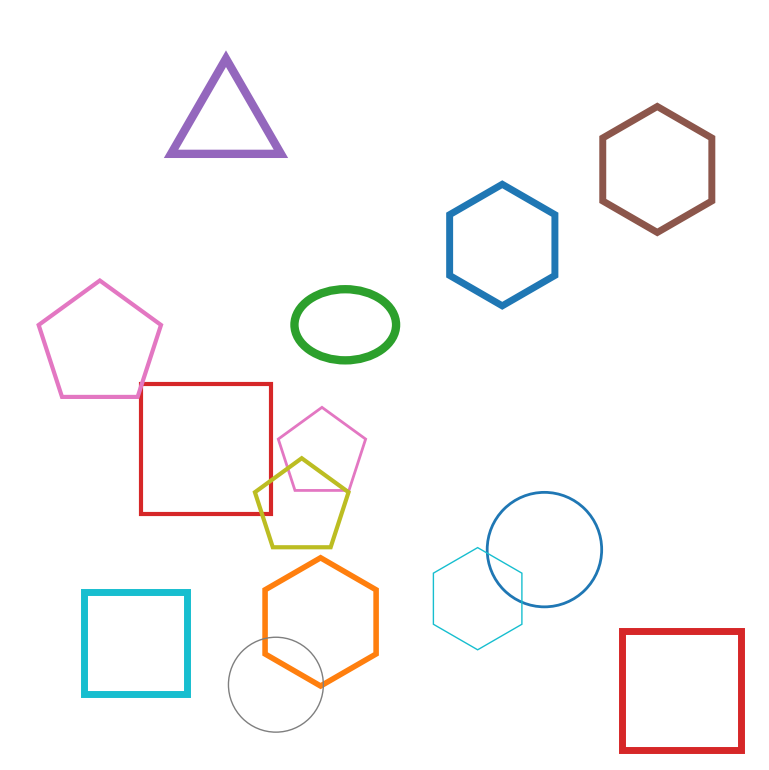[{"shape": "hexagon", "thickness": 2.5, "radius": 0.39, "center": [0.652, 0.682]}, {"shape": "circle", "thickness": 1, "radius": 0.37, "center": [0.707, 0.286]}, {"shape": "hexagon", "thickness": 2, "radius": 0.42, "center": [0.416, 0.192]}, {"shape": "oval", "thickness": 3, "radius": 0.33, "center": [0.448, 0.578]}, {"shape": "square", "thickness": 1.5, "radius": 0.42, "center": [0.267, 0.417]}, {"shape": "square", "thickness": 2.5, "radius": 0.39, "center": [0.885, 0.104]}, {"shape": "triangle", "thickness": 3, "radius": 0.41, "center": [0.293, 0.841]}, {"shape": "hexagon", "thickness": 2.5, "radius": 0.41, "center": [0.854, 0.78]}, {"shape": "pentagon", "thickness": 1.5, "radius": 0.42, "center": [0.13, 0.552]}, {"shape": "pentagon", "thickness": 1, "radius": 0.3, "center": [0.418, 0.411]}, {"shape": "circle", "thickness": 0.5, "radius": 0.31, "center": [0.358, 0.111]}, {"shape": "pentagon", "thickness": 1.5, "radius": 0.32, "center": [0.392, 0.341]}, {"shape": "hexagon", "thickness": 0.5, "radius": 0.33, "center": [0.62, 0.222]}, {"shape": "square", "thickness": 2.5, "radius": 0.33, "center": [0.176, 0.165]}]